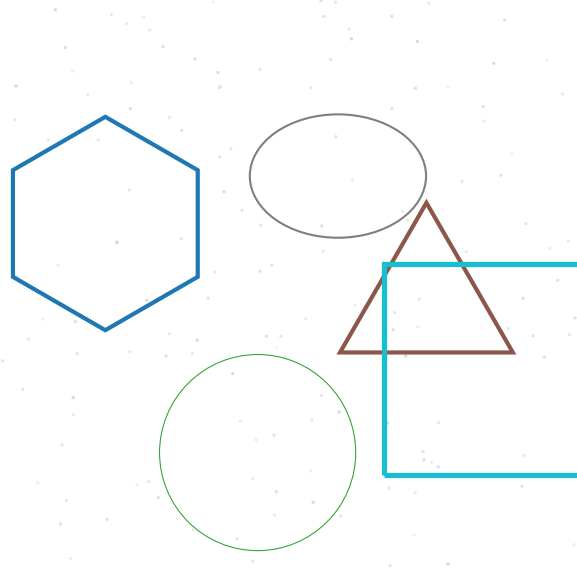[{"shape": "hexagon", "thickness": 2, "radius": 0.92, "center": [0.182, 0.612]}, {"shape": "circle", "thickness": 0.5, "radius": 0.85, "center": [0.446, 0.215]}, {"shape": "triangle", "thickness": 2, "radius": 0.86, "center": [0.738, 0.475]}, {"shape": "oval", "thickness": 1, "radius": 0.76, "center": [0.585, 0.694]}, {"shape": "square", "thickness": 2.5, "radius": 0.91, "center": [0.847, 0.359]}]